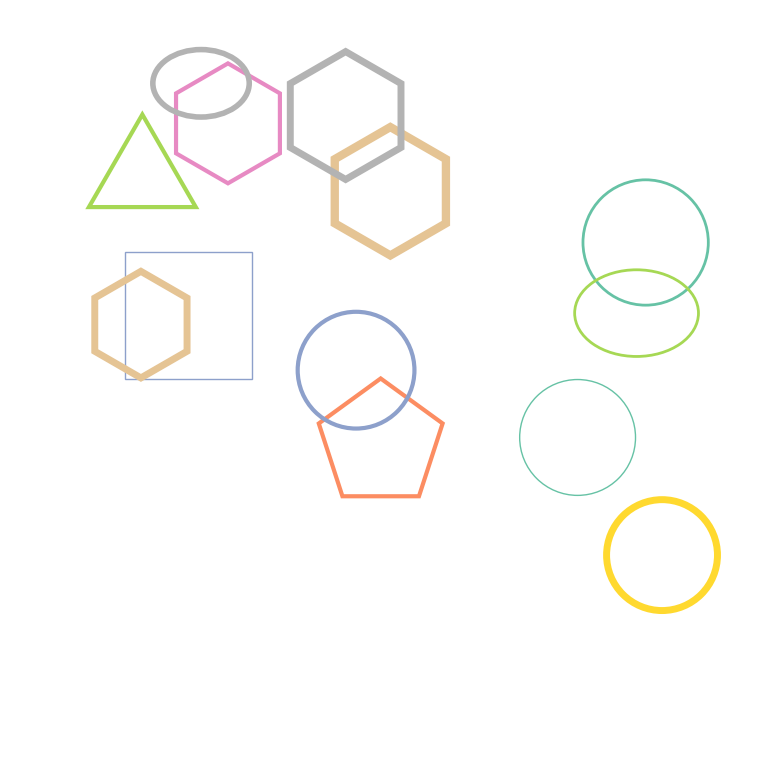[{"shape": "circle", "thickness": 0.5, "radius": 0.38, "center": [0.75, 0.432]}, {"shape": "circle", "thickness": 1, "radius": 0.41, "center": [0.838, 0.685]}, {"shape": "pentagon", "thickness": 1.5, "radius": 0.42, "center": [0.494, 0.424]}, {"shape": "circle", "thickness": 1.5, "radius": 0.38, "center": [0.462, 0.519]}, {"shape": "square", "thickness": 0.5, "radius": 0.41, "center": [0.245, 0.591]}, {"shape": "hexagon", "thickness": 1.5, "radius": 0.39, "center": [0.296, 0.84]}, {"shape": "oval", "thickness": 1, "radius": 0.4, "center": [0.827, 0.593]}, {"shape": "triangle", "thickness": 1.5, "radius": 0.4, "center": [0.185, 0.771]}, {"shape": "circle", "thickness": 2.5, "radius": 0.36, "center": [0.86, 0.279]}, {"shape": "hexagon", "thickness": 3, "radius": 0.42, "center": [0.507, 0.752]}, {"shape": "hexagon", "thickness": 2.5, "radius": 0.35, "center": [0.183, 0.578]}, {"shape": "oval", "thickness": 2, "radius": 0.31, "center": [0.261, 0.892]}, {"shape": "hexagon", "thickness": 2.5, "radius": 0.42, "center": [0.449, 0.85]}]